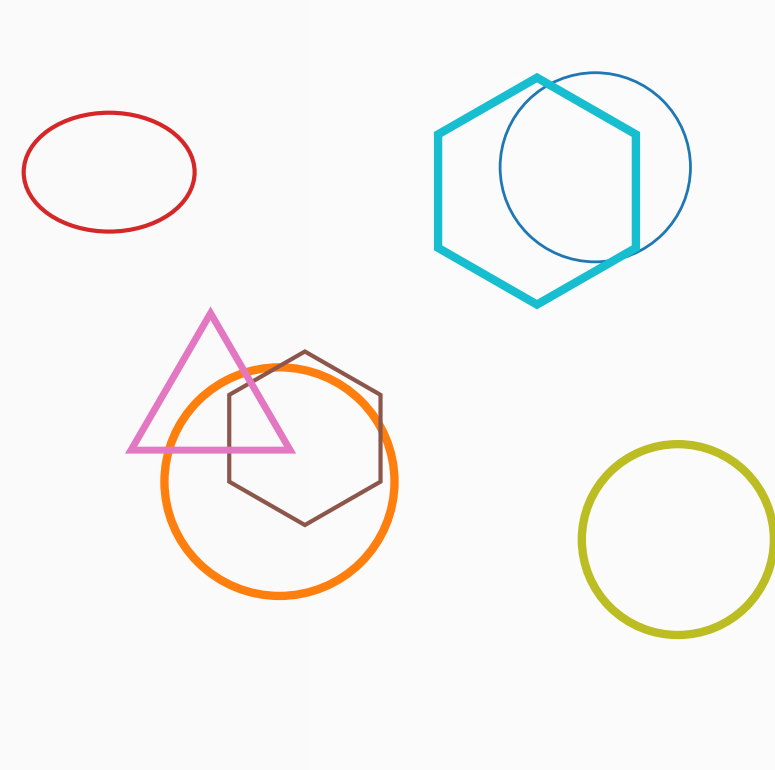[{"shape": "circle", "thickness": 1, "radius": 0.61, "center": [0.768, 0.783]}, {"shape": "circle", "thickness": 3, "radius": 0.74, "center": [0.361, 0.374]}, {"shape": "oval", "thickness": 1.5, "radius": 0.55, "center": [0.141, 0.776]}, {"shape": "hexagon", "thickness": 1.5, "radius": 0.56, "center": [0.393, 0.431]}, {"shape": "triangle", "thickness": 2.5, "radius": 0.59, "center": [0.272, 0.475]}, {"shape": "circle", "thickness": 3, "radius": 0.62, "center": [0.875, 0.299]}, {"shape": "hexagon", "thickness": 3, "radius": 0.74, "center": [0.693, 0.752]}]